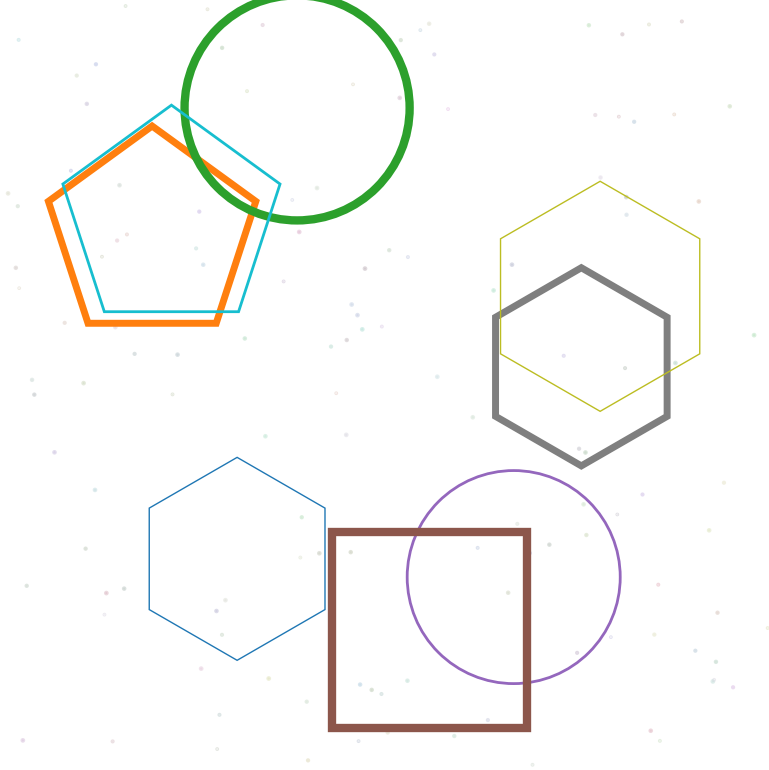[{"shape": "hexagon", "thickness": 0.5, "radius": 0.66, "center": [0.308, 0.274]}, {"shape": "pentagon", "thickness": 2.5, "radius": 0.71, "center": [0.198, 0.695]}, {"shape": "circle", "thickness": 3, "radius": 0.73, "center": [0.386, 0.86]}, {"shape": "circle", "thickness": 1, "radius": 0.69, "center": [0.667, 0.251]}, {"shape": "square", "thickness": 3, "radius": 0.64, "center": [0.558, 0.182]}, {"shape": "hexagon", "thickness": 2.5, "radius": 0.64, "center": [0.755, 0.524]}, {"shape": "hexagon", "thickness": 0.5, "radius": 0.75, "center": [0.779, 0.615]}, {"shape": "pentagon", "thickness": 1, "radius": 0.74, "center": [0.223, 0.715]}]